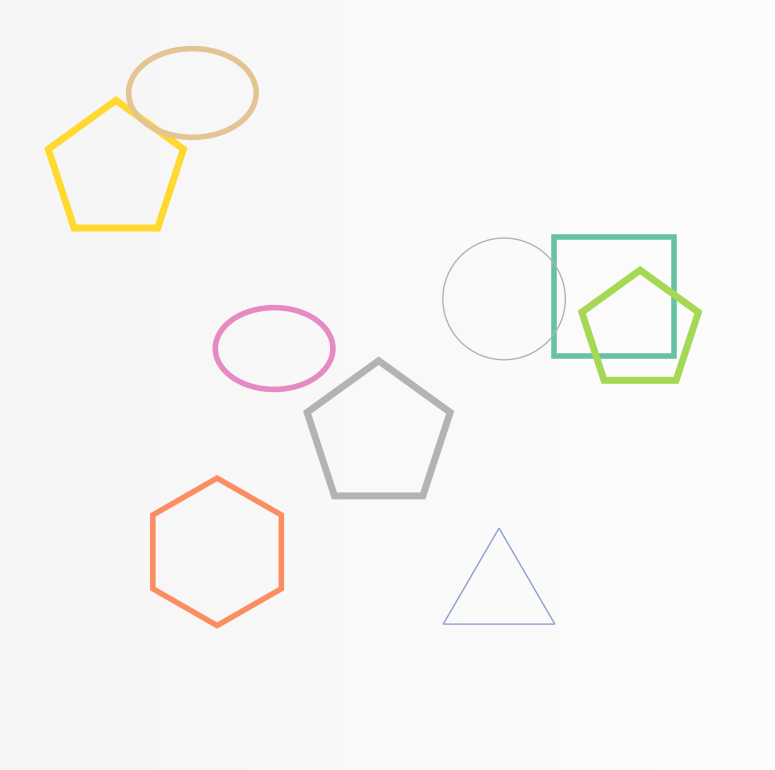[{"shape": "square", "thickness": 2, "radius": 0.39, "center": [0.792, 0.615]}, {"shape": "hexagon", "thickness": 2, "radius": 0.48, "center": [0.28, 0.283]}, {"shape": "triangle", "thickness": 0.5, "radius": 0.42, "center": [0.644, 0.231]}, {"shape": "oval", "thickness": 2, "radius": 0.38, "center": [0.354, 0.547]}, {"shape": "pentagon", "thickness": 2.5, "radius": 0.4, "center": [0.826, 0.57]}, {"shape": "pentagon", "thickness": 2.5, "radius": 0.46, "center": [0.15, 0.778]}, {"shape": "oval", "thickness": 2, "radius": 0.41, "center": [0.248, 0.879]}, {"shape": "circle", "thickness": 0.5, "radius": 0.4, "center": [0.65, 0.612]}, {"shape": "pentagon", "thickness": 2.5, "radius": 0.49, "center": [0.489, 0.434]}]